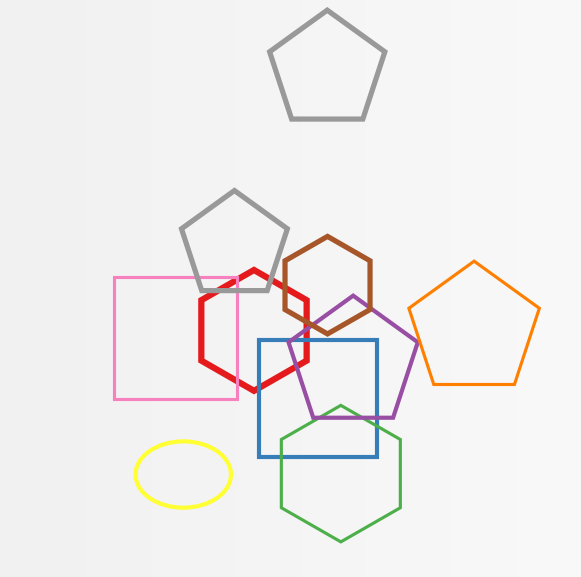[{"shape": "hexagon", "thickness": 3, "radius": 0.52, "center": [0.437, 0.427]}, {"shape": "square", "thickness": 2, "radius": 0.51, "center": [0.547, 0.309]}, {"shape": "hexagon", "thickness": 1.5, "radius": 0.59, "center": [0.586, 0.179]}, {"shape": "pentagon", "thickness": 2, "radius": 0.58, "center": [0.608, 0.37]}, {"shape": "pentagon", "thickness": 1.5, "radius": 0.59, "center": [0.816, 0.429]}, {"shape": "oval", "thickness": 2, "radius": 0.41, "center": [0.315, 0.177]}, {"shape": "hexagon", "thickness": 2.5, "radius": 0.42, "center": [0.563, 0.505]}, {"shape": "square", "thickness": 1.5, "radius": 0.53, "center": [0.302, 0.414]}, {"shape": "pentagon", "thickness": 2.5, "radius": 0.48, "center": [0.403, 0.573]}, {"shape": "pentagon", "thickness": 2.5, "radius": 0.52, "center": [0.563, 0.877]}]